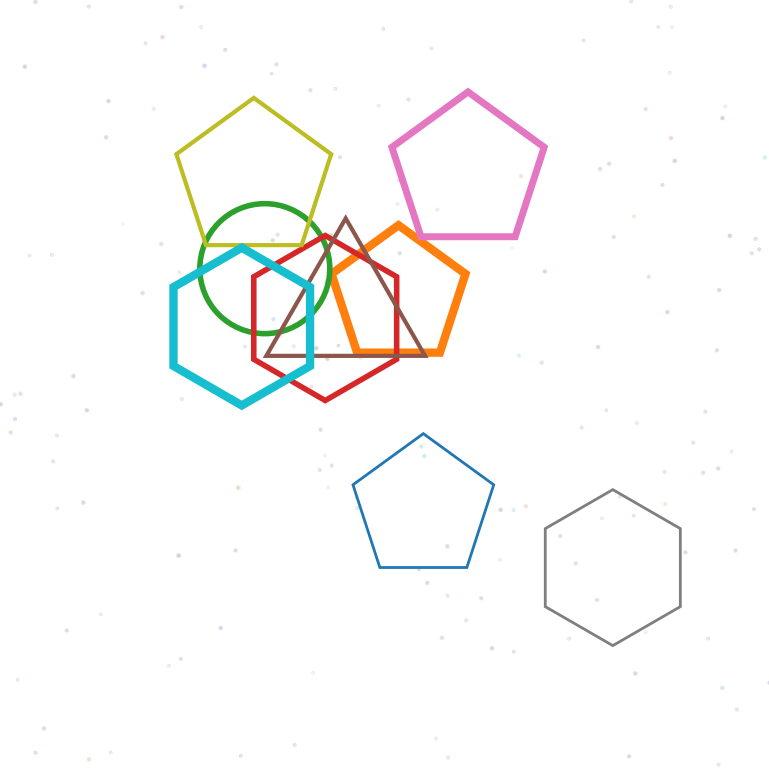[{"shape": "pentagon", "thickness": 1, "radius": 0.48, "center": [0.55, 0.341]}, {"shape": "pentagon", "thickness": 3, "radius": 0.46, "center": [0.518, 0.616]}, {"shape": "circle", "thickness": 2, "radius": 0.42, "center": [0.344, 0.651]}, {"shape": "hexagon", "thickness": 2, "radius": 0.54, "center": [0.422, 0.587]}, {"shape": "triangle", "thickness": 1.5, "radius": 0.6, "center": [0.449, 0.597]}, {"shape": "pentagon", "thickness": 2.5, "radius": 0.52, "center": [0.608, 0.777]}, {"shape": "hexagon", "thickness": 1, "radius": 0.51, "center": [0.796, 0.263]}, {"shape": "pentagon", "thickness": 1.5, "radius": 0.53, "center": [0.33, 0.767]}, {"shape": "hexagon", "thickness": 3, "radius": 0.51, "center": [0.314, 0.576]}]